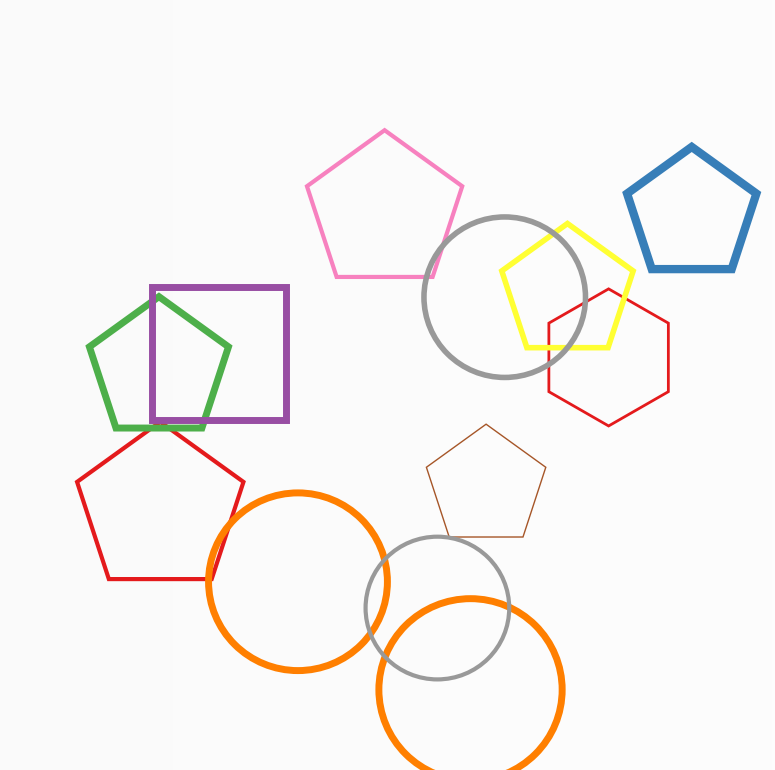[{"shape": "pentagon", "thickness": 1.5, "radius": 0.56, "center": [0.207, 0.339]}, {"shape": "hexagon", "thickness": 1, "radius": 0.45, "center": [0.785, 0.536]}, {"shape": "pentagon", "thickness": 3, "radius": 0.44, "center": [0.893, 0.721]}, {"shape": "pentagon", "thickness": 2.5, "radius": 0.47, "center": [0.205, 0.52]}, {"shape": "square", "thickness": 2.5, "radius": 0.43, "center": [0.282, 0.541]}, {"shape": "circle", "thickness": 2.5, "radius": 0.59, "center": [0.607, 0.104]}, {"shape": "circle", "thickness": 2.5, "radius": 0.58, "center": [0.384, 0.244]}, {"shape": "pentagon", "thickness": 2, "radius": 0.45, "center": [0.732, 0.621]}, {"shape": "pentagon", "thickness": 0.5, "radius": 0.4, "center": [0.627, 0.368]}, {"shape": "pentagon", "thickness": 1.5, "radius": 0.53, "center": [0.496, 0.726]}, {"shape": "circle", "thickness": 1.5, "radius": 0.46, "center": [0.564, 0.21]}, {"shape": "circle", "thickness": 2, "radius": 0.52, "center": [0.651, 0.614]}]